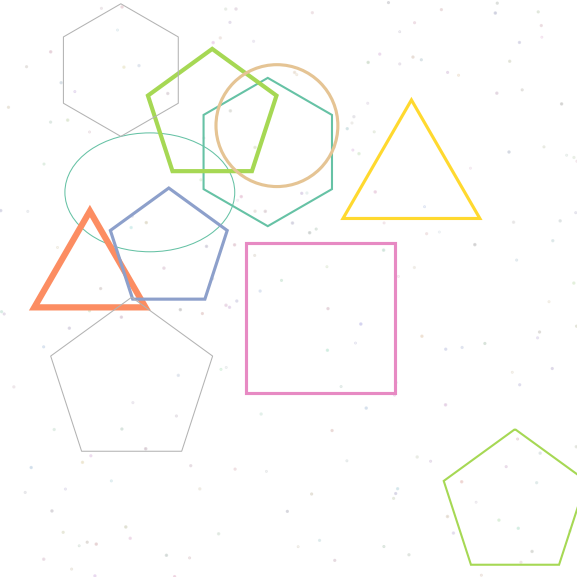[{"shape": "oval", "thickness": 0.5, "radius": 0.74, "center": [0.259, 0.666]}, {"shape": "hexagon", "thickness": 1, "radius": 0.64, "center": [0.464, 0.736]}, {"shape": "triangle", "thickness": 3, "radius": 0.56, "center": [0.156, 0.522]}, {"shape": "pentagon", "thickness": 1.5, "radius": 0.53, "center": [0.292, 0.567]}, {"shape": "square", "thickness": 1.5, "radius": 0.65, "center": [0.555, 0.449]}, {"shape": "pentagon", "thickness": 2, "radius": 0.59, "center": [0.367, 0.797]}, {"shape": "pentagon", "thickness": 1, "radius": 0.65, "center": [0.892, 0.126]}, {"shape": "triangle", "thickness": 1.5, "radius": 0.68, "center": [0.712, 0.689]}, {"shape": "circle", "thickness": 1.5, "radius": 0.53, "center": [0.48, 0.782]}, {"shape": "pentagon", "thickness": 0.5, "radius": 0.74, "center": [0.228, 0.337]}, {"shape": "hexagon", "thickness": 0.5, "radius": 0.57, "center": [0.209, 0.878]}]